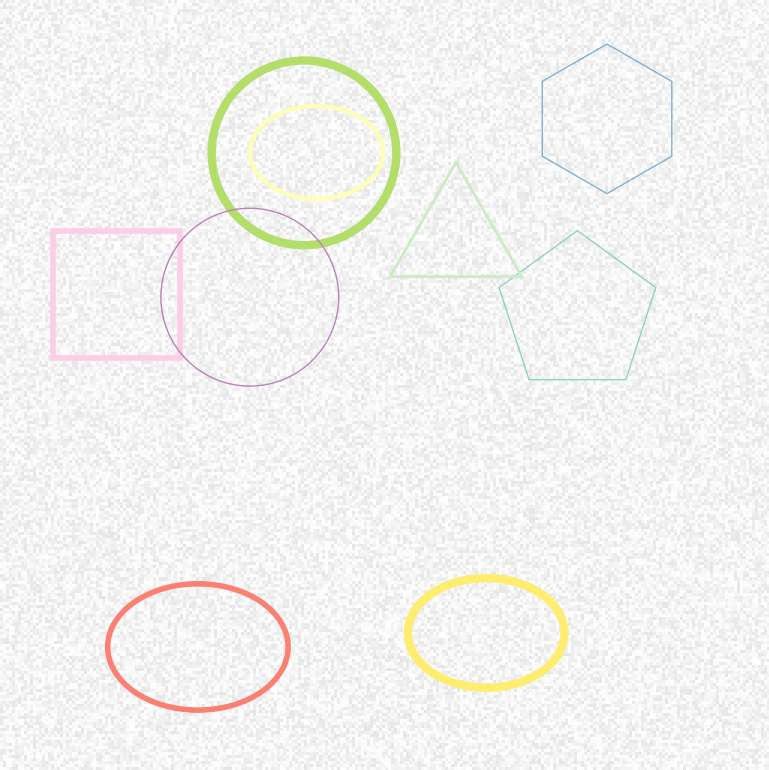[{"shape": "pentagon", "thickness": 0.5, "radius": 0.53, "center": [0.75, 0.593]}, {"shape": "oval", "thickness": 1.5, "radius": 0.43, "center": [0.411, 0.802]}, {"shape": "oval", "thickness": 2, "radius": 0.59, "center": [0.257, 0.16]}, {"shape": "hexagon", "thickness": 0.5, "radius": 0.49, "center": [0.788, 0.846]}, {"shape": "circle", "thickness": 3, "radius": 0.6, "center": [0.395, 0.802]}, {"shape": "square", "thickness": 2, "radius": 0.41, "center": [0.152, 0.617]}, {"shape": "circle", "thickness": 0.5, "radius": 0.58, "center": [0.324, 0.614]}, {"shape": "triangle", "thickness": 1, "radius": 0.49, "center": [0.592, 0.69]}, {"shape": "oval", "thickness": 3, "radius": 0.51, "center": [0.631, 0.178]}]